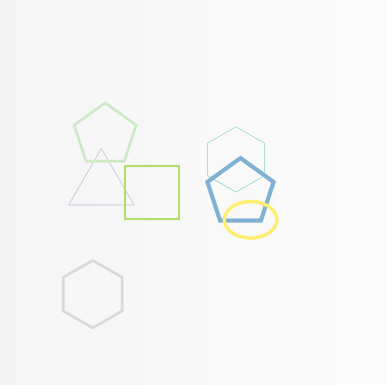[{"shape": "hexagon", "thickness": 0.5, "radius": 0.42, "center": [0.609, 0.586]}, {"shape": "triangle", "thickness": 0.5, "radius": 0.49, "center": [0.262, 0.516]}, {"shape": "pentagon", "thickness": 3, "radius": 0.45, "center": [0.621, 0.5]}, {"shape": "square", "thickness": 1.5, "radius": 0.35, "center": [0.393, 0.5]}, {"shape": "hexagon", "thickness": 2, "radius": 0.44, "center": [0.239, 0.236]}, {"shape": "pentagon", "thickness": 2, "radius": 0.42, "center": [0.271, 0.649]}, {"shape": "oval", "thickness": 2.5, "radius": 0.34, "center": [0.647, 0.429]}]